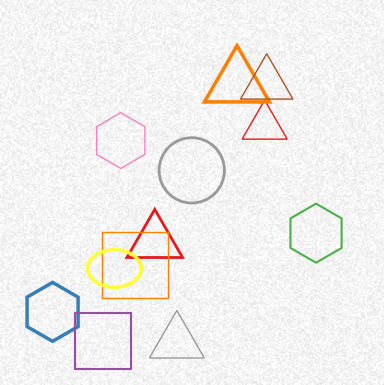[{"shape": "triangle", "thickness": 2, "radius": 0.42, "center": [0.402, 0.373]}, {"shape": "triangle", "thickness": 1, "radius": 0.34, "center": [0.687, 0.672]}, {"shape": "hexagon", "thickness": 2.5, "radius": 0.38, "center": [0.137, 0.19]}, {"shape": "hexagon", "thickness": 1.5, "radius": 0.38, "center": [0.821, 0.394]}, {"shape": "square", "thickness": 1.5, "radius": 0.36, "center": [0.267, 0.114]}, {"shape": "square", "thickness": 1, "radius": 0.43, "center": [0.351, 0.311]}, {"shape": "triangle", "thickness": 2.5, "radius": 0.49, "center": [0.616, 0.784]}, {"shape": "oval", "thickness": 2.5, "radius": 0.35, "center": [0.297, 0.303]}, {"shape": "triangle", "thickness": 1, "radius": 0.39, "center": [0.693, 0.782]}, {"shape": "hexagon", "thickness": 1, "radius": 0.36, "center": [0.314, 0.635]}, {"shape": "circle", "thickness": 2, "radius": 0.42, "center": [0.498, 0.558]}, {"shape": "triangle", "thickness": 1, "radius": 0.41, "center": [0.459, 0.111]}]